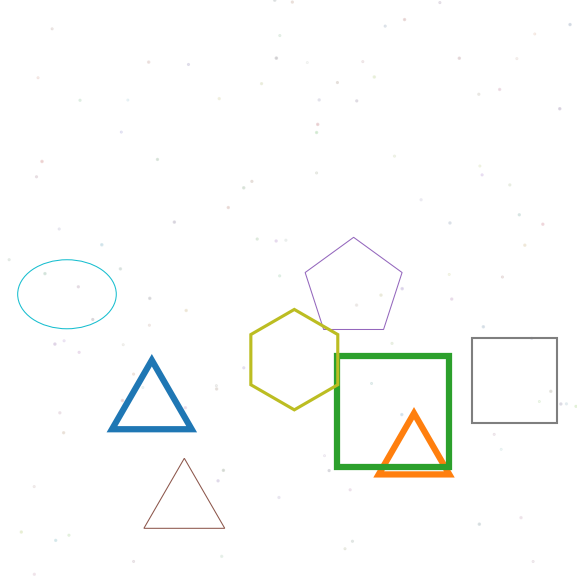[{"shape": "triangle", "thickness": 3, "radius": 0.4, "center": [0.263, 0.296]}, {"shape": "triangle", "thickness": 3, "radius": 0.35, "center": [0.717, 0.213]}, {"shape": "square", "thickness": 3, "radius": 0.48, "center": [0.681, 0.286]}, {"shape": "pentagon", "thickness": 0.5, "radius": 0.44, "center": [0.612, 0.5]}, {"shape": "triangle", "thickness": 0.5, "radius": 0.4, "center": [0.319, 0.125]}, {"shape": "square", "thickness": 1, "radius": 0.37, "center": [0.892, 0.34]}, {"shape": "hexagon", "thickness": 1.5, "radius": 0.43, "center": [0.51, 0.376]}, {"shape": "oval", "thickness": 0.5, "radius": 0.43, "center": [0.116, 0.49]}]